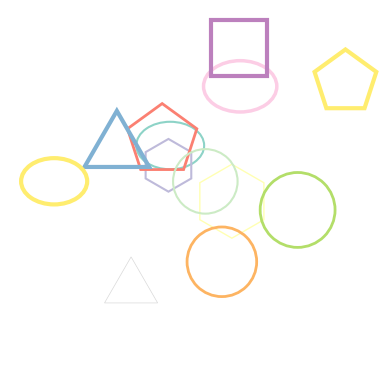[{"shape": "oval", "thickness": 1.5, "radius": 0.44, "center": [0.442, 0.622]}, {"shape": "hexagon", "thickness": 1, "radius": 0.48, "center": [0.602, 0.477]}, {"shape": "hexagon", "thickness": 1.5, "radius": 0.34, "center": [0.438, 0.571]}, {"shape": "pentagon", "thickness": 2, "radius": 0.47, "center": [0.421, 0.636]}, {"shape": "triangle", "thickness": 3, "radius": 0.49, "center": [0.303, 0.615]}, {"shape": "circle", "thickness": 2, "radius": 0.45, "center": [0.576, 0.32]}, {"shape": "circle", "thickness": 2, "radius": 0.49, "center": [0.773, 0.455]}, {"shape": "oval", "thickness": 2.5, "radius": 0.48, "center": [0.624, 0.776]}, {"shape": "triangle", "thickness": 0.5, "radius": 0.4, "center": [0.34, 0.253]}, {"shape": "square", "thickness": 3, "radius": 0.36, "center": [0.62, 0.876]}, {"shape": "circle", "thickness": 1.5, "radius": 0.42, "center": [0.533, 0.529]}, {"shape": "pentagon", "thickness": 3, "radius": 0.42, "center": [0.897, 0.787]}, {"shape": "oval", "thickness": 3, "radius": 0.43, "center": [0.141, 0.529]}]